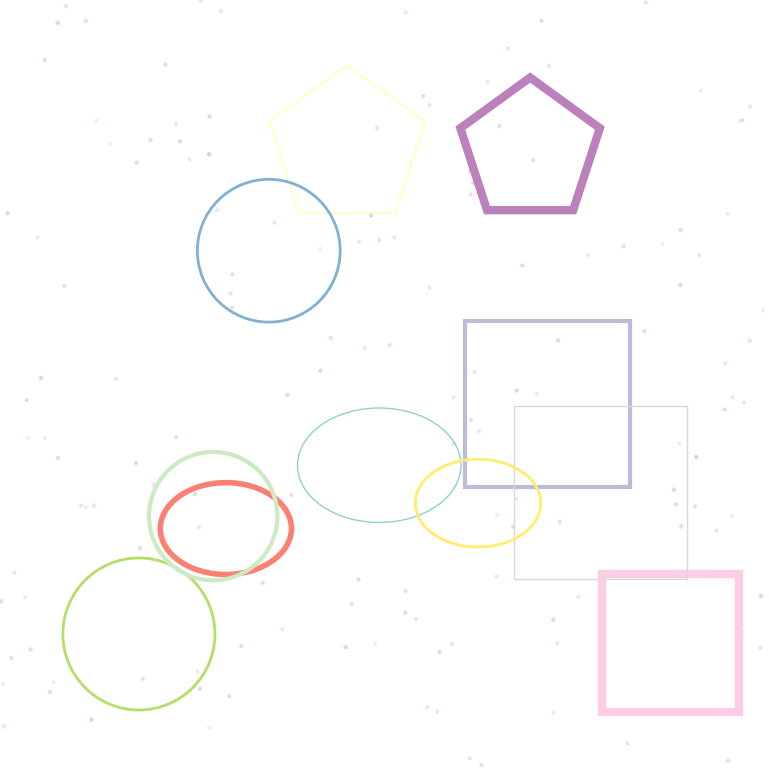[{"shape": "oval", "thickness": 0.5, "radius": 0.53, "center": [0.493, 0.396]}, {"shape": "pentagon", "thickness": 0.5, "radius": 0.53, "center": [0.451, 0.809]}, {"shape": "square", "thickness": 1.5, "radius": 0.54, "center": [0.711, 0.475]}, {"shape": "oval", "thickness": 2, "radius": 0.43, "center": [0.293, 0.314]}, {"shape": "circle", "thickness": 1, "radius": 0.46, "center": [0.349, 0.674]}, {"shape": "circle", "thickness": 1, "radius": 0.49, "center": [0.18, 0.177]}, {"shape": "square", "thickness": 3, "radius": 0.45, "center": [0.871, 0.165]}, {"shape": "square", "thickness": 0.5, "radius": 0.56, "center": [0.78, 0.36]}, {"shape": "pentagon", "thickness": 3, "radius": 0.48, "center": [0.688, 0.804]}, {"shape": "circle", "thickness": 1.5, "radius": 0.42, "center": [0.277, 0.33]}, {"shape": "oval", "thickness": 1, "radius": 0.41, "center": [0.621, 0.347]}]